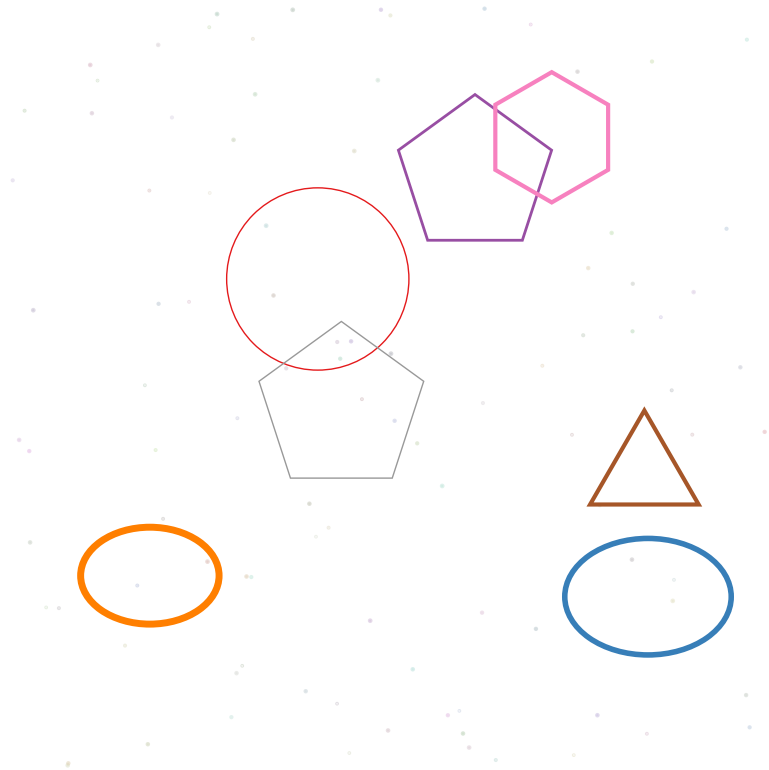[{"shape": "circle", "thickness": 0.5, "radius": 0.59, "center": [0.413, 0.638]}, {"shape": "oval", "thickness": 2, "radius": 0.54, "center": [0.842, 0.225]}, {"shape": "pentagon", "thickness": 1, "radius": 0.52, "center": [0.617, 0.773]}, {"shape": "oval", "thickness": 2.5, "radius": 0.45, "center": [0.195, 0.252]}, {"shape": "triangle", "thickness": 1.5, "radius": 0.41, "center": [0.837, 0.385]}, {"shape": "hexagon", "thickness": 1.5, "radius": 0.42, "center": [0.717, 0.822]}, {"shape": "pentagon", "thickness": 0.5, "radius": 0.56, "center": [0.443, 0.47]}]